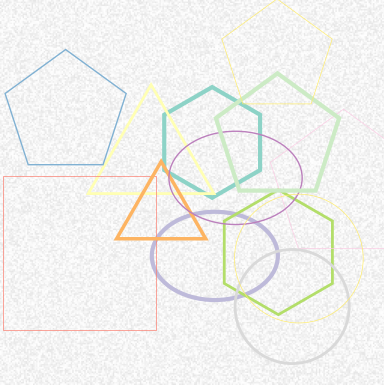[{"shape": "hexagon", "thickness": 3, "radius": 0.72, "center": [0.551, 0.63]}, {"shape": "triangle", "thickness": 2, "radius": 0.94, "center": [0.392, 0.591]}, {"shape": "oval", "thickness": 3, "radius": 0.82, "center": [0.558, 0.335]}, {"shape": "square", "thickness": 0.5, "radius": 1.0, "center": [0.206, 0.342]}, {"shape": "pentagon", "thickness": 1, "radius": 0.83, "center": [0.17, 0.706]}, {"shape": "triangle", "thickness": 2.5, "radius": 0.67, "center": [0.419, 0.447]}, {"shape": "hexagon", "thickness": 2, "radius": 0.81, "center": [0.723, 0.345]}, {"shape": "pentagon", "thickness": 0.5, "radius": 1.0, "center": [0.892, 0.517]}, {"shape": "circle", "thickness": 2, "radius": 0.74, "center": [0.759, 0.204]}, {"shape": "oval", "thickness": 1, "radius": 0.87, "center": [0.612, 0.538]}, {"shape": "pentagon", "thickness": 3, "radius": 0.84, "center": [0.721, 0.641]}, {"shape": "circle", "thickness": 0.5, "radius": 0.84, "center": [0.776, 0.328]}, {"shape": "pentagon", "thickness": 0.5, "radius": 0.75, "center": [0.72, 0.852]}]